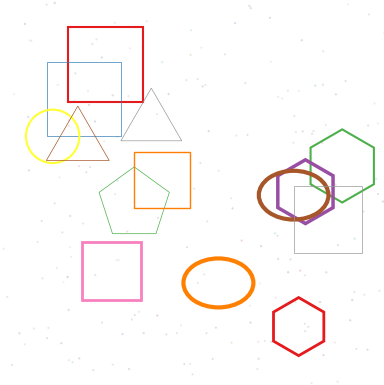[{"shape": "square", "thickness": 1.5, "radius": 0.49, "center": [0.275, 0.833]}, {"shape": "hexagon", "thickness": 2, "radius": 0.38, "center": [0.776, 0.152]}, {"shape": "square", "thickness": 0.5, "radius": 0.48, "center": [0.218, 0.744]}, {"shape": "pentagon", "thickness": 0.5, "radius": 0.48, "center": [0.349, 0.471]}, {"shape": "hexagon", "thickness": 1.5, "radius": 0.47, "center": [0.889, 0.569]}, {"shape": "hexagon", "thickness": 2.5, "radius": 0.41, "center": [0.793, 0.502]}, {"shape": "oval", "thickness": 3, "radius": 0.45, "center": [0.567, 0.265]}, {"shape": "square", "thickness": 1, "radius": 0.36, "center": [0.421, 0.533]}, {"shape": "circle", "thickness": 1.5, "radius": 0.35, "center": [0.137, 0.646]}, {"shape": "oval", "thickness": 3, "radius": 0.45, "center": [0.763, 0.493]}, {"shape": "triangle", "thickness": 0.5, "radius": 0.47, "center": [0.202, 0.63]}, {"shape": "square", "thickness": 2, "radius": 0.38, "center": [0.29, 0.296]}, {"shape": "square", "thickness": 0.5, "radius": 0.44, "center": [0.852, 0.43]}, {"shape": "triangle", "thickness": 0.5, "radius": 0.46, "center": [0.393, 0.68]}]